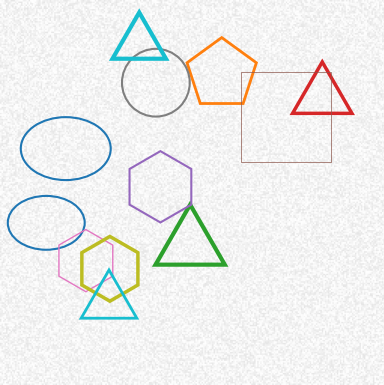[{"shape": "oval", "thickness": 1.5, "radius": 0.5, "center": [0.12, 0.421]}, {"shape": "oval", "thickness": 1.5, "radius": 0.58, "center": [0.171, 0.614]}, {"shape": "pentagon", "thickness": 2, "radius": 0.47, "center": [0.576, 0.808]}, {"shape": "triangle", "thickness": 3, "radius": 0.52, "center": [0.494, 0.365]}, {"shape": "triangle", "thickness": 2.5, "radius": 0.45, "center": [0.837, 0.75]}, {"shape": "hexagon", "thickness": 1.5, "radius": 0.46, "center": [0.417, 0.515]}, {"shape": "square", "thickness": 0.5, "radius": 0.58, "center": [0.743, 0.696]}, {"shape": "hexagon", "thickness": 1, "radius": 0.4, "center": [0.223, 0.323]}, {"shape": "circle", "thickness": 1.5, "radius": 0.44, "center": [0.405, 0.785]}, {"shape": "hexagon", "thickness": 2.5, "radius": 0.42, "center": [0.285, 0.302]}, {"shape": "triangle", "thickness": 3, "radius": 0.4, "center": [0.362, 0.888]}, {"shape": "triangle", "thickness": 2, "radius": 0.42, "center": [0.283, 0.215]}]